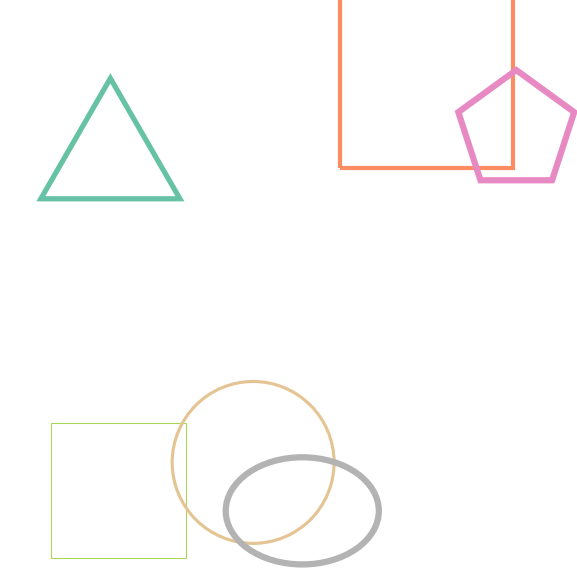[{"shape": "triangle", "thickness": 2.5, "radius": 0.7, "center": [0.191, 0.724]}, {"shape": "square", "thickness": 2, "radius": 0.75, "center": [0.739, 0.858]}, {"shape": "pentagon", "thickness": 3, "radius": 0.53, "center": [0.894, 0.772]}, {"shape": "square", "thickness": 0.5, "radius": 0.58, "center": [0.205, 0.15]}, {"shape": "circle", "thickness": 1.5, "radius": 0.7, "center": [0.438, 0.198]}, {"shape": "oval", "thickness": 3, "radius": 0.66, "center": [0.523, 0.115]}]